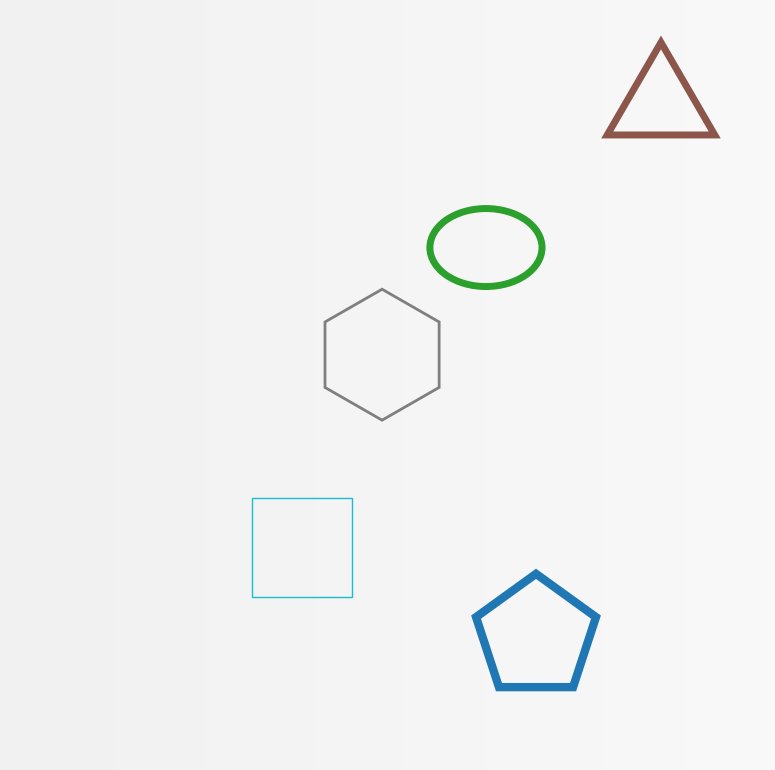[{"shape": "pentagon", "thickness": 3, "radius": 0.41, "center": [0.692, 0.173]}, {"shape": "oval", "thickness": 2.5, "radius": 0.36, "center": [0.627, 0.679]}, {"shape": "triangle", "thickness": 2.5, "radius": 0.4, "center": [0.853, 0.865]}, {"shape": "hexagon", "thickness": 1, "radius": 0.43, "center": [0.493, 0.539]}, {"shape": "square", "thickness": 0.5, "radius": 0.32, "center": [0.39, 0.289]}]